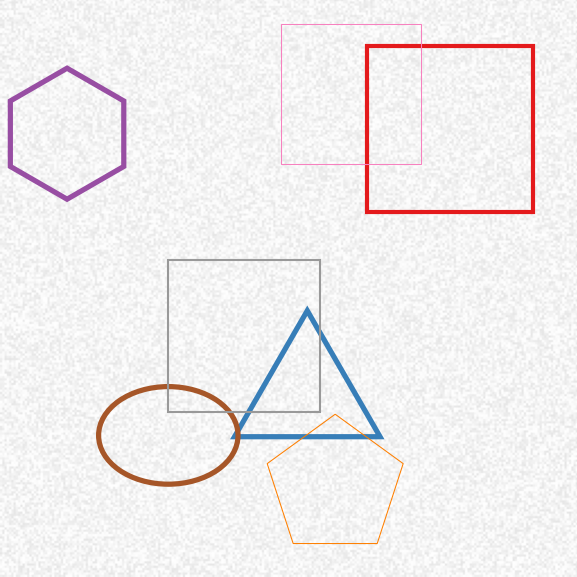[{"shape": "square", "thickness": 2, "radius": 0.72, "center": [0.78, 0.775]}, {"shape": "triangle", "thickness": 2.5, "radius": 0.73, "center": [0.532, 0.316]}, {"shape": "hexagon", "thickness": 2.5, "radius": 0.57, "center": [0.116, 0.768]}, {"shape": "pentagon", "thickness": 0.5, "radius": 0.62, "center": [0.58, 0.158]}, {"shape": "oval", "thickness": 2.5, "radius": 0.6, "center": [0.291, 0.245]}, {"shape": "square", "thickness": 0.5, "radius": 0.6, "center": [0.608, 0.836]}, {"shape": "square", "thickness": 1, "radius": 0.65, "center": [0.423, 0.417]}]